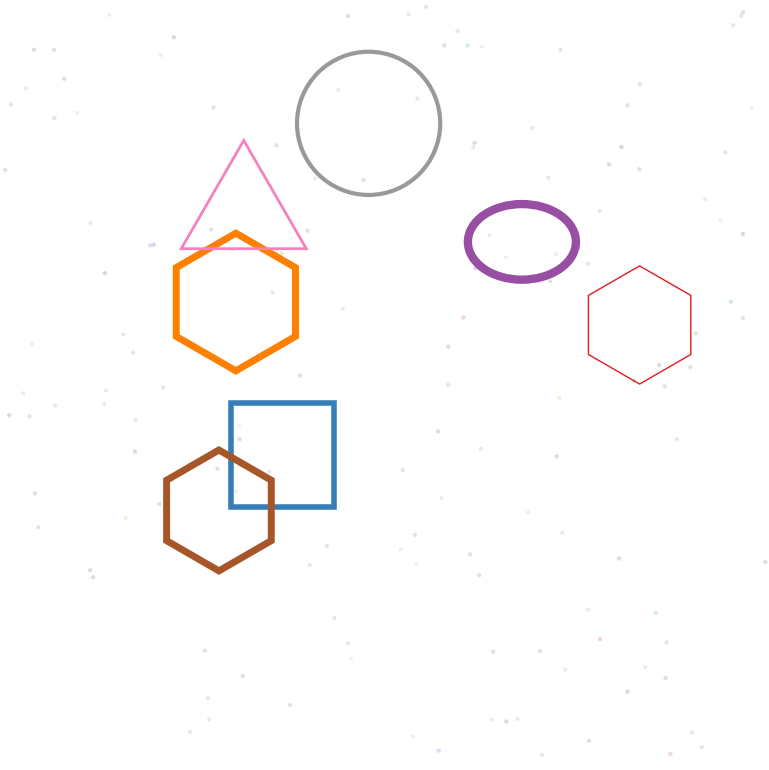[{"shape": "hexagon", "thickness": 0.5, "radius": 0.38, "center": [0.831, 0.578]}, {"shape": "square", "thickness": 2, "radius": 0.34, "center": [0.367, 0.409]}, {"shape": "oval", "thickness": 3, "radius": 0.35, "center": [0.678, 0.686]}, {"shape": "hexagon", "thickness": 2.5, "radius": 0.45, "center": [0.306, 0.608]}, {"shape": "hexagon", "thickness": 2.5, "radius": 0.39, "center": [0.284, 0.337]}, {"shape": "triangle", "thickness": 1, "radius": 0.47, "center": [0.317, 0.724]}, {"shape": "circle", "thickness": 1.5, "radius": 0.46, "center": [0.479, 0.84]}]